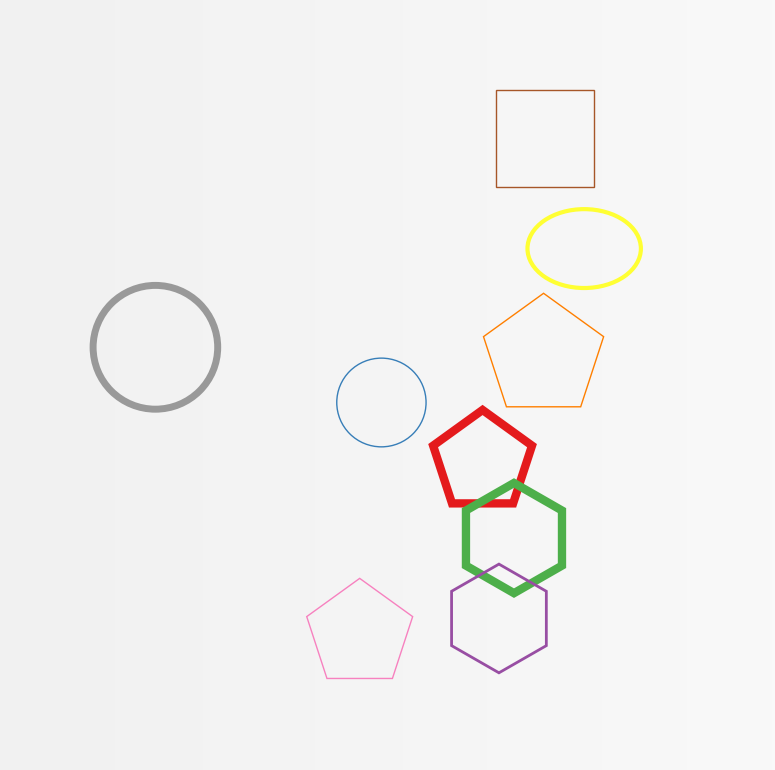[{"shape": "pentagon", "thickness": 3, "radius": 0.34, "center": [0.623, 0.401]}, {"shape": "circle", "thickness": 0.5, "radius": 0.29, "center": [0.492, 0.477]}, {"shape": "hexagon", "thickness": 3, "radius": 0.36, "center": [0.663, 0.301]}, {"shape": "hexagon", "thickness": 1, "radius": 0.35, "center": [0.644, 0.197]}, {"shape": "pentagon", "thickness": 0.5, "radius": 0.41, "center": [0.701, 0.538]}, {"shape": "oval", "thickness": 1.5, "radius": 0.37, "center": [0.754, 0.677]}, {"shape": "square", "thickness": 0.5, "radius": 0.32, "center": [0.703, 0.82]}, {"shape": "pentagon", "thickness": 0.5, "radius": 0.36, "center": [0.464, 0.177]}, {"shape": "circle", "thickness": 2.5, "radius": 0.4, "center": [0.201, 0.549]}]